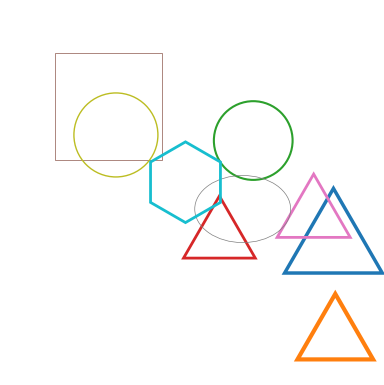[{"shape": "triangle", "thickness": 2.5, "radius": 0.73, "center": [0.866, 0.364]}, {"shape": "triangle", "thickness": 3, "radius": 0.57, "center": [0.871, 0.123]}, {"shape": "circle", "thickness": 1.5, "radius": 0.51, "center": [0.658, 0.635]}, {"shape": "triangle", "thickness": 2, "radius": 0.54, "center": [0.57, 0.383]}, {"shape": "square", "thickness": 0.5, "radius": 0.69, "center": [0.283, 0.724]}, {"shape": "triangle", "thickness": 2, "radius": 0.55, "center": [0.815, 0.438]}, {"shape": "oval", "thickness": 0.5, "radius": 0.62, "center": [0.63, 0.457]}, {"shape": "circle", "thickness": 1, "radius": 0.55, "center": [0.301, 0.649]}, {"shape": "hexagon", "thickness": 2, "radius": 0.52, "center": [0.482, 0.527]}]